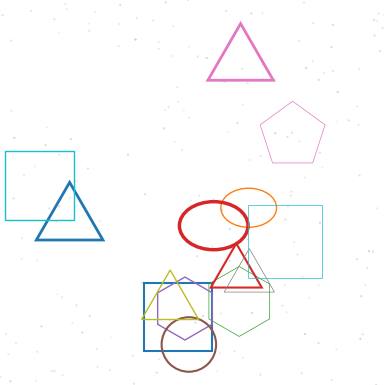[{"shape": "triangle", "thickness": 2, "radius": 0.5, "center": [0.181, 0.427]}, {"shape": "square", "thickness": 1.5, "radius": 0.44, "center": [0.462, 0.176]}, {"shape": "oval", "thickness": 1, "radius": 0.36, "center": [0.646, 0.46]}, {"shape": "hexagon", "thickness": 0.5, "radius": 0.45, "center": [0.621, 0.217]}, {"shape": "triangle", "thickness": 1.5, "radius": 0.38, "center": [0.614, 0.291]}, {"shape": "oval", "thickness": 2.5, "radius": 0.45, "center": [0.555, 0.414]}, {"shape": "hexagon", "thickness": 1, "radius": 0.41, "center": [0.48, 0.199]}, {"shape": "circle", "thickness": 1.5, "radius": 0.35, "center": [0.491, 0.105]}, {"shape": "triangle", "thickness": 2, "radius": 0.49, "center": [0.625, 0.841]}, {"shape": "pentagon", "thickness": 0.5, "radius": 0.44, "center": [0.76, 0.648]}, {"shape": "triangle", "thickness": 0.5, "radius": 0.38, "center": [0.648, 0.279]}, {"shape": "triangle", "thickness": 1, "radius": 0.43, "center": [0.442, 0.213]}, {"shape": "square", "thickness": 0.5, "radius": 0.48, "center": [0.739, 0.373]}, {"shape": "square", "thickness": 1, "radius": 0.45, "center": [0.103, 0.518]}]